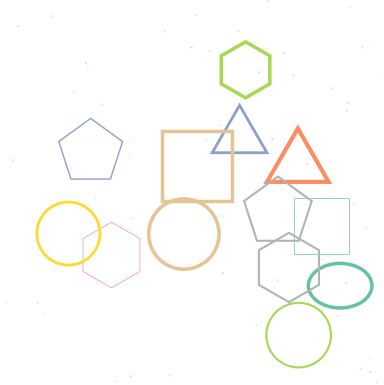[{"shape": "oval", "thickness": 2.5, "radius": 0.41, "center": [0.883, 0.258]}, {"shape": "square", "thickness": 0.5, "radius": 0.36, "center": [0.835, 0.412]}, {"shape": "triangle", "thickness": 3, "radius": 0.46, "center": [0.774, 0.574]}, {"shape": "pentagon", "thickness": 1, "radius": 0.44, "center": [0.235, 0.605]}, {"shape": "triangle", "thickness": 2, "radius": 0.41, "center": [0.622, 0.644]}, {"shape": "hexagon", "thickness": 0.5, "radius": 0.43, "center": [0.289, 0.338]}, {"shape": "circle", "thickness": 1.5, "radius": 0.42, "center": [0.776, 0.13]}, {"shape": "hexagon", "thickness": 2.5, "radius": 0.36, "center": [0.638, 0.819]}, {"shape": "circle", "thickness": 2, "radius": 0.41, "center": [0.178, 0.393]}, {"shape": "circle", "thickness": 2.5, "radius": 0.46, "center": [0.478, 0.392]}, {"shape": "square", "thickness": 2.5, "radius": 0.46, "center": [0.512, 0.568]}, {"shape": "hexagon", "thickness": 1.5, "radius": 0.45, "center": [0.75, 0.305]}, {"shape": "pentagon", "thickness": 1.5, "radius": 0.46, "center": [0.722, 0.449]}]